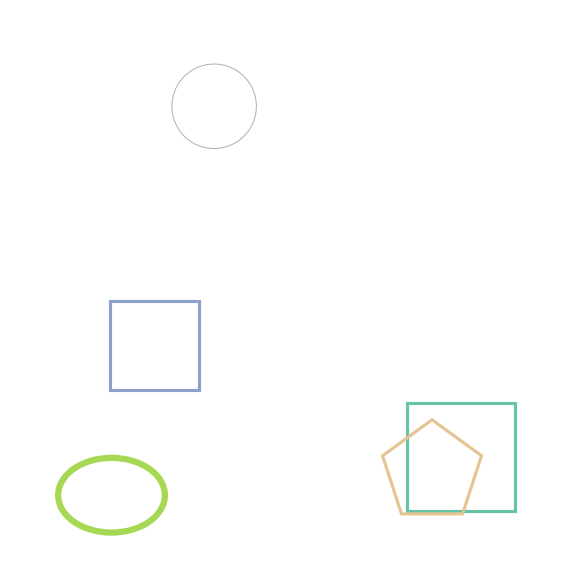[{"shape": "square", "thickness": 1.5, "radius": 0.47, "center": [0.798, 0.208]}, {"shape": "square", "thickness": 1.5, "radius": 0.38, "center": [0.267, 0.401]}, {"shape": "oval", "thickness": 3, "radius": 0.46, "center": [0.193, 0.142]}, {"shape": "pentagon", "thickness": 1.5, "radius": 0.45, "center": [0.748, 0.182]}, {"shape": "circle", "thickness": 0.5, "radius": 0.37, "center": [0.371, 0.815]}]